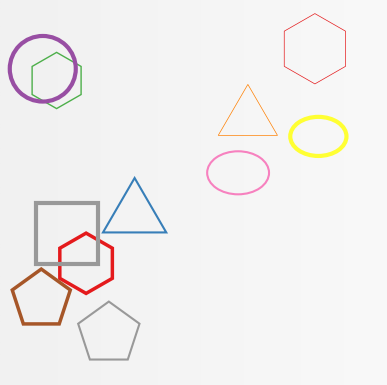[{"shape": "hexagon", "thickness": 2.5, "radius": 0.39, "center": [0.222, 0.316]}, {"shape": "hexagon", "thickness": 0.5, "radius": 0.46, "center": [0.813, 0.873]}, {"shape": "triangle", "thickness": 1.5, "radius": 0.47, "center": [0.347, 0.443]}, {"shape": "hexagon", "thickness": 1, "radius": 0.36, "center": [0.146, 0.791]}, {"shape": "circle", "thickness": 3, "radius": 0.43, "center": [0.11, 0.821]}, {"shape": "triangle", "thickness": 0.5, "radius": 0.44, "center": [0.64, 0.692]}, {"shape": "oval", "thickness": 3, "radius": 0.36, "center": [0.822, 0.646]}, {"shape": "pentagon", "thickness": 2.5, "radius": 0.39, "center": [0.107, 0.222]}, {"shape": "oval", "thickness": 1.5, "radius": 0.4, "center": [0.614, 0.551]}, {"shape": "square", "thickness": 3, "radius": 0.4, "center": [0.173, 0.393]}, {"shape": "pentagon", "thickness": 1.5, "radius": 0.42, "center": [0.281, 0.133]}]